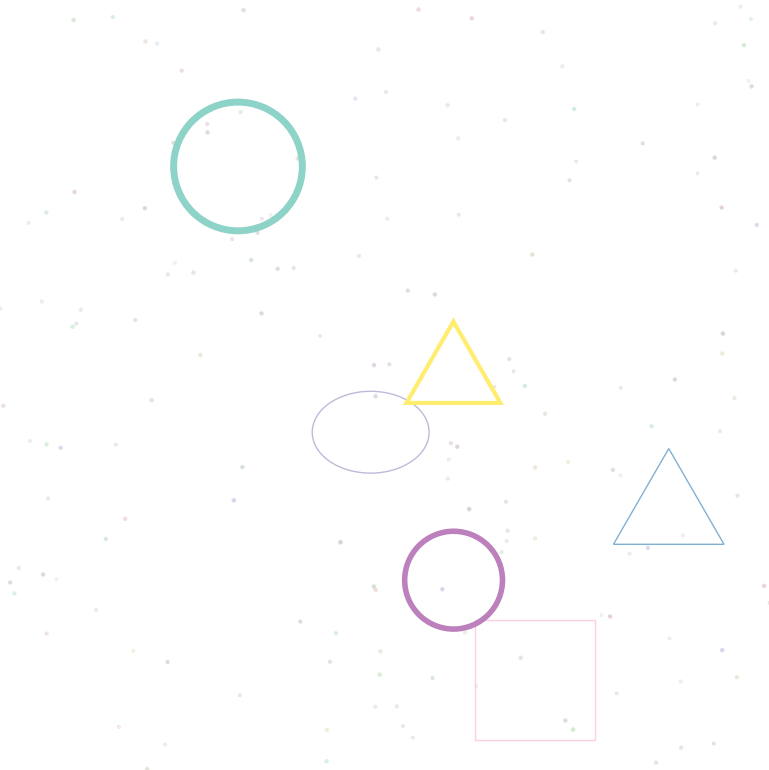[{"shape": "circle", "thickness": 2.5, "radius": 0.42, "center": [0.309, 0.784]}, {"shape": "oval", "thickness": 0.5, "radius": 0.38, "center": [0.481, 0.439]}, {"shape": "triangle", "thickness": 0.5, "radius": 0.41, "center": [0.869, 0.335]}, {"shape": "square", "thickness": 0.5, "radius": 0.39, "center": [0.695, 0.117]}, {"shape": "circle", "thickness": 2, "radius": 0.32, "center": [0.589, 0.247]}, {"shape": "triangle", "thickness": 1.5, "radius": 0.35, "center": [0.589, 0.512]}]